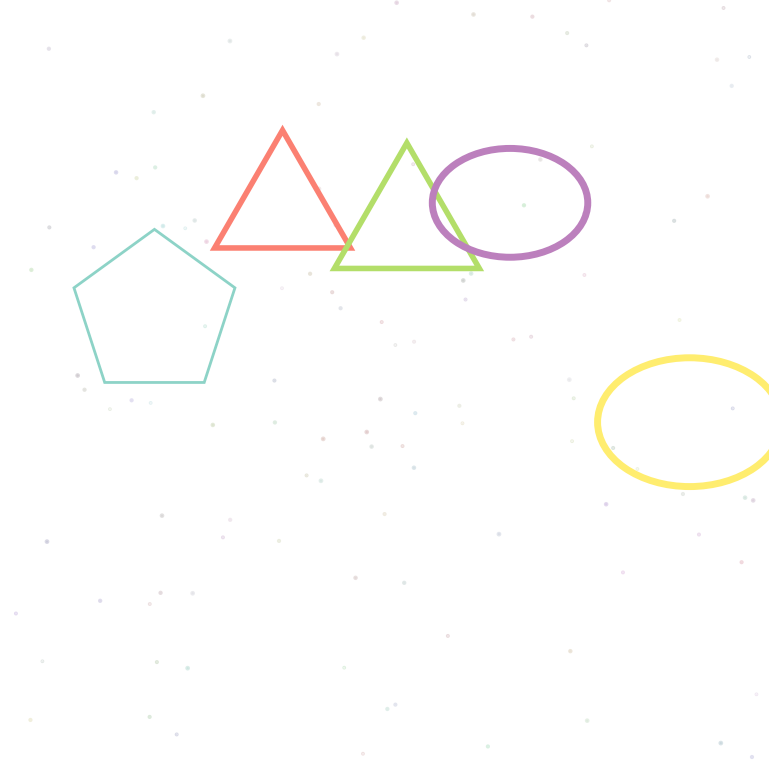[{"shape": "pentagon", "thickness": 1, "radius": 0.55, "center": [0.201, 0.592]}, {"shape": "triangle", "thickness": 2, "radius": 0.51, "center": [0.367, 0.729]}, {"shape": "triangle", "thickness": 2, "radius": 0.54, "center": [0.528, 0.706]}, {"shape": "oval", "thickness": 2.5, "radius": 0.5, "center": [0.662, 0.737]}, {"shape": "oval", "thickness": 2.5, "radius": 0.6, "center": [0.896, 0.452]}]